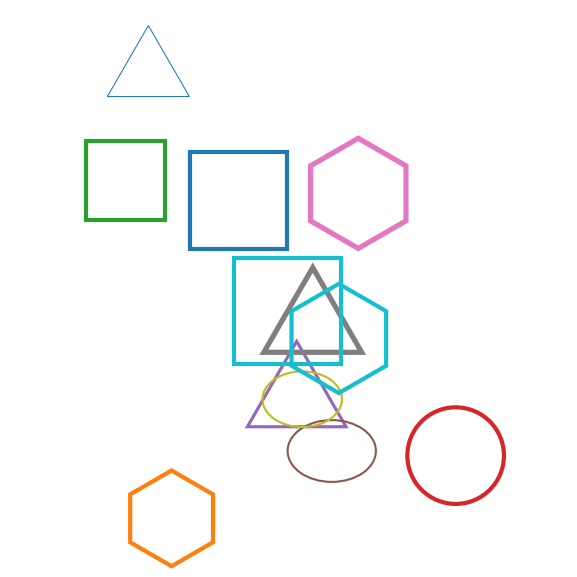[{"shape": "square", "thickness": 2, "radius": 0.42, "center": [0.413, 0.653]}, {"shape": "triangle", "thickness": 0.5, "radius": 0.41, "center": [0.257, 0.873]}, {"shape": "hexagon", "thickness": 2, "radius": 0.41, "center": [0.297, 0.102]}, {"shape": "square", "thickness": 2, "radius": 0.34, "center": [0.217, 0.687]}, {"shape": "circle", "thickness": 2, "radius": 0.42, "center": [0.789, 0.21]}, {"shape": "triangle", "thickness": 1.5, "radius": 0.49, "center": [0.514, 0.309]}, {"shape": "oval", "thickness": 1, "radius": 0.38, "center": [0.574, 0.218]}, {"shape": "hexagon", "thickness": 2.5, "radius": 0.48, "center": [0.62, 0.664]}, {"shape": "triangle", "thickness": 2.5, "radius": 0.49, "center": [0.542, 0.438]}, {"shape": "oval", "thickness": 1, "radius": 0.34, "center": [0.523, 0.308]}, {"shape": "square", "thickness": 2, "radius": 0.46, "center": [0.497, 0.46]}, {"shape": "hexagon", "thickness": 2, "radius": 0.47, "center": [0.587, 0.413]}]